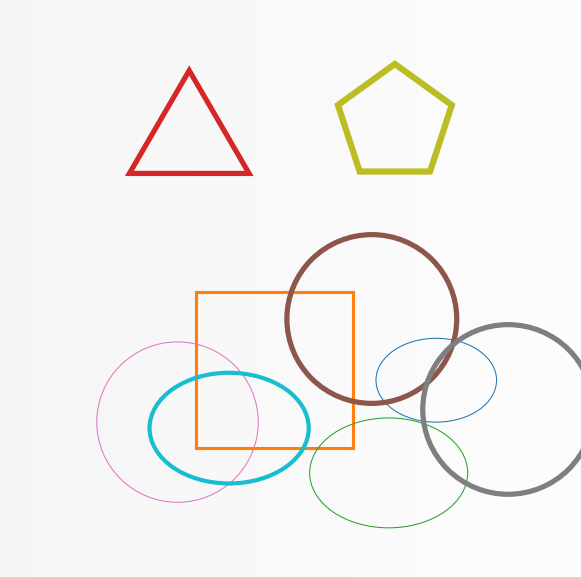[{"shape": "oval", "thickness": 0.5, "radius": 0.52, "center": [0.751, 0.341]}, {"shape": "square", "thickness": 1.5, "radius": 0.68, "center": [0.472, 0.358]}, {"shape": "oval", "thickness": 0.5, "radius": 0.68, "center": [0.669, 0.18]}, {"shape": "triangle", "thickness": 2.5, "radius": 0.59, "center": [0.326, 0.758]}, {"shape": "circle", "thickness": 2.5, "radius": 0.73, "center": [0.64, 0.447]}, {"shape": "circle", "thickness": 0.5, "radius": 0.69, "center": [0.305, 0.268]}, {"shape": "circle", "thickness": 2.5, "radius": 0.73, "center": [0.874, 0.29]}, {"shape": "pentagon", "thickness": 3, "radius": 0.51, "center": [0.679, 0.785]}, {"shape": "oval", "thickness": 2, "radius": 0.68, "center": [0.394, 0.258]}]